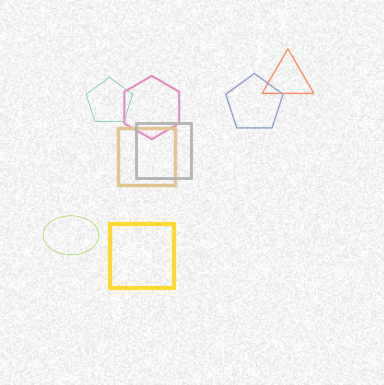[{"shape": "pentagon", "thickness": 0.5, "radius": 0.32, "center": [0.284, 0.735]}, {"shape": "triangle", "thickness": 1, "radius": 0.39, "center": [0.748, 0.796]}, {"shape": "pentagon", "thickness": 1, "radius": 0.39, "center": [0.661, 0.731]}, {"shape": "hexagon", "thickness": 1.5, "radius": 0.41, "center": [0.394, 0.721]}, {"shape": "oval", "thickness": 0.5, "radius": 0.36, "center": [0.185, 0.389]}, {"shape": "square", "thickness": 3, "radius": 0.41, "center": [0.368, 0.336]}, {"shape": "square", "thickness": 2.5, "radius": 0.37, "center": [0.381, 0.593]}, {"shape": "square", "thickness": 2, "radius": 0.36, "center": [0.424, 0.609]}]